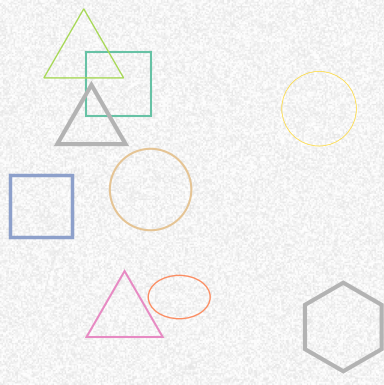[{"shape": "square", "thickness": 1.5, "radius": 0.42, "center": [0.307, 0.782]}, {"shape": "oval", "thickness": 1, "radius": 0.4, "center": [0.466, 0.228]}, {"shape": "square", "thickness": 2.5, "radius": 0.4, "center": [0.107, 0.464]}, {"shape": "triangle", "thickness": 1.5, "radius": 0.57, "center": [0.324, 0.182]}, {"shape": "triangle", "thickness": 1, "radius": 0.6, "center": [0.218, 0.857]}, {"shape": "circle", "thickness": 0.5, "radius": 0.48, "center": [0.829, 0.718]}, {"shape": "circle", "thickness": 1.5, "radius": 0.53, "center": [0.391, 0.508]}, {"shape": "triangle", "thickness": 3, "radius": 0.51, "center": [0.238, 0.677]}, {"shape": "hexagon", "thickness": 3, "radius": 0.57, "center": [0.892, 0.151]}]